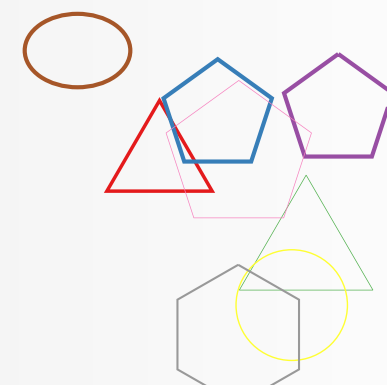[{"shape": "triangle", "thickness": 2.5, "radius": 0.78, "center": [0.412, 0.582]}, {"shape": "pentagon", "thickness": 3, "radius": 0.73, "center": [0.562, 0.699]}, {"shape": "triangle", "thickness": 0.5, "radius": 1.0, "center": [0.79, 0.346]}, {"shape": "pentagon", "thickness": 3, "radius": 0.74, "center": [0.873, 0.713]}, {"shape": "circle", "thickness": 1, "radius": 0.72, "center": [0.753, 0.208]}, {"shape": "oval", "thickness": 3, "radius": 0.68, "center": [0.2, 0.869]}, {"shape": "pentagon", "thickness": 0.5, "radius": 0.99, "center": [0.616, 0.594]}, {"shape": "hexagon", "thickness": 1.5, "radius": 0.91, "center": [0.615, 0.131]}]